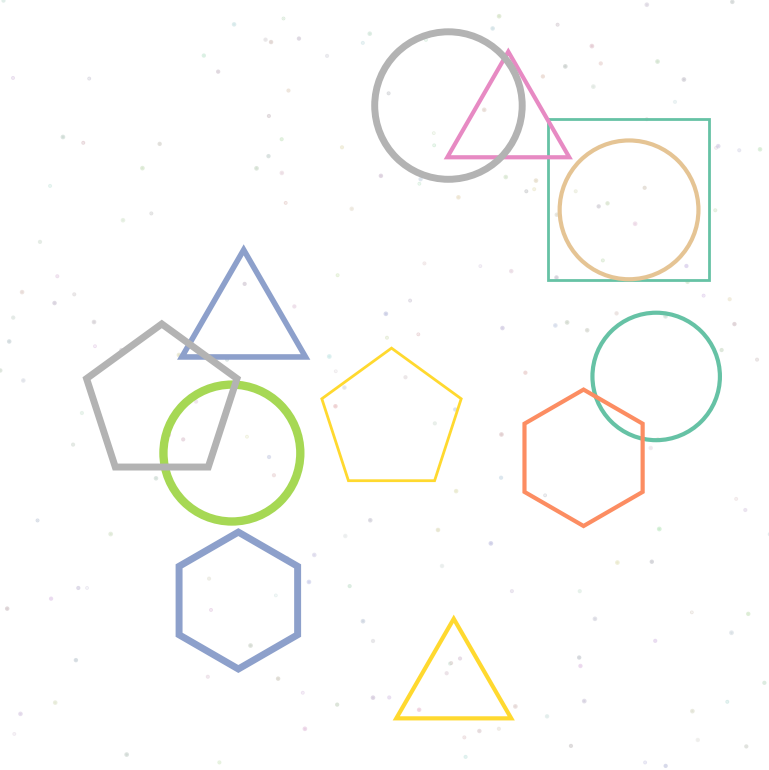[{"shape": "square", "thickness": 1, "radius": 0.52, "center": [0.817, 0.741]}, {"shape": "circle", "thickness": 1.5, "radius": 0.41, "center": [0.852, 0.511]}, {"shape": "hexagon", "thickness": 1.5, "radius": 0.44, "center": [0.758, 0.405]}, {"shape": "hexagon", "thickness": 2.5, "radius": 0.44, "center": [0.31, 0.22]}, {"shape": "triangle", "thickness": 2, "radius": 0.46, "center": [0.316, 0.583]}, {"shape": "triangle", "thickness": 1.5, "radius": 0.46, "center": [0.66, 0.841]}, {"shape": "circle", "thickness": 3, "radius": 0.44, "center": [0.301, 0.412]}, {"shape": "triangle", "thickness": 1.5, "radius": 0.43, "center": [0.589, 0.11]}, {"shape": "pentagon", "thickness": 1, "radius": 0.48, "center": [0.508, 0.453]}, {"shape": "circle", "thickness": 1.5, "radius": 0.45, "center": [0.817, 0.727]}, {"shape": "pentagon", "thickness": 2.5, "radius": 0.51, "center": [0.21, 0.477]}, {"shape": "circle", "thickness": 2.5, "radius": 0.48, "center": [0.582, 0.863]}]